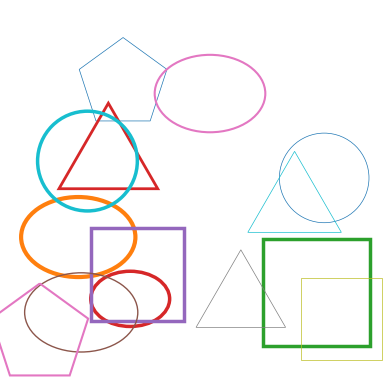[{"shape": "circle", "thickness": 0.5, "radius": 0.58, "center": [0.842, 0.538]}, {"shape": "pentagon", "thickness": 0.5, "radius": 0.6, "center": [0.32, 0.783]}, {"shape": "oval", "thickness": 3, "radius": 0.74, "center": [0.203, 0.384]}, {"shape": "square", "thickness": 2.5, "radius": 0.69, "center": [0.823, 0.24]}, {"shape": "oval", "thickness": 2.5, "radius": 0.51, "center": [0.338, 0.224]}, {"shape": "triangle", "thickness": 2, "radius": 0.74, "center": [0.281, 0.584]}, {"shape": "square", "thickness": 2.5, "radius": 0.6, "center": [0.358, 0.286]}, {"shape": "oval", "thickness": 1, "radius": 0.73, "center": [0.211, 0.189]}, {"shape": "pentagon", "thickness": 1.5, "radius": 0.66, "center": [0.103, 0.132]}, {"shape": "oval", "thickness": 1.5, "radius": 0.72, "center": [0.545, 0.757]}, {"shape": "triangle", "thickness": 0.5, "radius": 0.67, "center": [0.626, 0.217]}, {"shape": "square", "thickness": 0.5, "radius": 0.53, "center": [0.887, 0.172]}, {"shape": "triangle", "thickness": 0.5, "radius": 0.7, "center": [0.765, 0.467]}, {"shape": "circle", "thickness": 2.5, "radius": 0.65, "center": [0.227, 0.582]}]